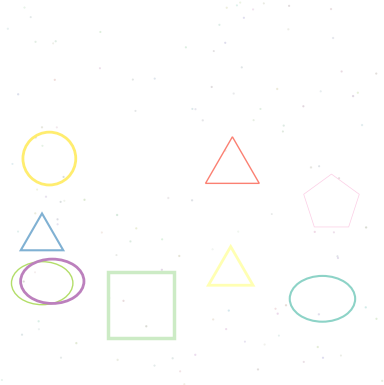[{"shape": "oval", "thickness": 1.5, "radius": 0.42, "center": [0.838, 0.224]}, {"shape": "triangle", "thickness": 2, "radius": 0.33, "center": [0.599, 0.293]}, {"shape": "triangle", "thickness": 1, "radius": 0.4, "center": [0.604, 0.564]}, {"shape": "triangle", "thickness": 1.5, "radius": 0.32, "center": [0.109, 0.382]}, {"shape": "oval", "thickness": 1, "radius": 0.4, "center": [0.11, 0.265]}, {"shape": "pentagon", "thickness": 0.5, "radius": 0.38, "center": [0.861, 0.472]}, {"shape": "oval", "thickness": 2, "radius": 0.41, "center": [0.136, 0.269]}, {"shape": "square", "thickness": 2.5, "radius": 0.43, "center": [0.366, 0.207]}, {"shape": "circle", "thickness": 2, "radius": 0.34, "center": [0.128, 0.588]}]